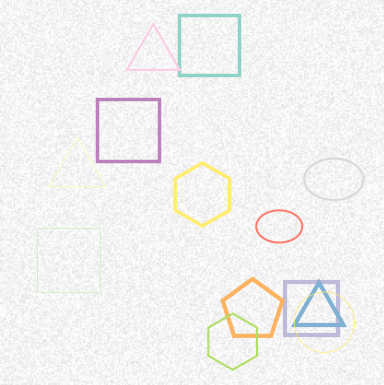[{"shape": "square", "thickness": 2.5, "radius": 0.39, "center": [0.542, 0.883]}, {"shape": "triangle", "thickness": 0.5, "radius": 0.43, "center": [0.201, 0.558]}, {"shape": "square", "thickness": 3, "radius": 0.35, "center": [0.809, 0.198]}, {"shape": "oval", "thickness": 1.5, "radius": 0.3, "center": [0.725, 0.412]}, {"shape": "triangle", "thickness": 3, "radius": 0.37, "center": [0.828, 0.193]}, {"shape": "pentagon", "thickness": 3, "radius": 0.41, "center": [0.656, 0.194]}, {"shape": "hexagon", "thickness": 1.5, "radius": 0.36, "center": [0.604, 0.113]}, {"shape": "triangle", "thickness": 1.5, "radius": 0.4, "center": [0.398, 0.858]}, {"shape": "oval", "thickness": 1.5, "radius": 0.38, "center": [0.867, 0.534]}, {"shape": "square", "thickness": 2.5, "radius": 0.4, "center": [0.333, 0.663]}, {"shape": "square", "thickness": 0.5, "radius": 0.41, "center": [0.177, 0.325]}, {"shape": "hexagon", "thickness": 2.5, "radius": 0.41, "center": [0.526, 0.495]}, {"shape": "circle", "thickness": 0.5, "radius": 0.39, "center": [0.843, 0.163]}]